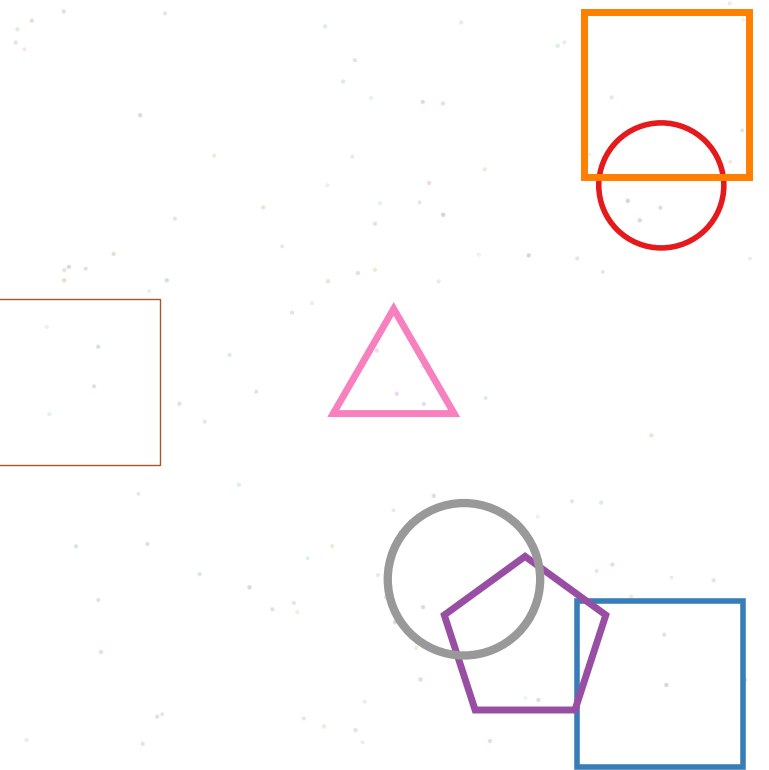[{"shape": "circle", "thickness": 2, "radius": 0.41, "center": [0.859, 0.759]}, {"shape": "square", "thickness": 2, "radius": 0.54, "center": [0.858, 0.111]}, {"shape": "pentagon", "thickness": 2.5, "radius": 0.55, "center": [0.682, 0.167]}, {"shape": "square", "thickness": 2.5, "radius": 0.53, "center": [0.866, 0.877]}, {"shape": "square", "thickness": 0.5, "radius": 0.54, "center": [0.1, 0.504]}, {"shape": "triangle", "thickness": 2.5, "radius": 0.45, "center": [0.511, 0.508]}, {"shape": "circle", "thickness": 3, "radius": 0.49, "center": [0.603, 0.248]}]